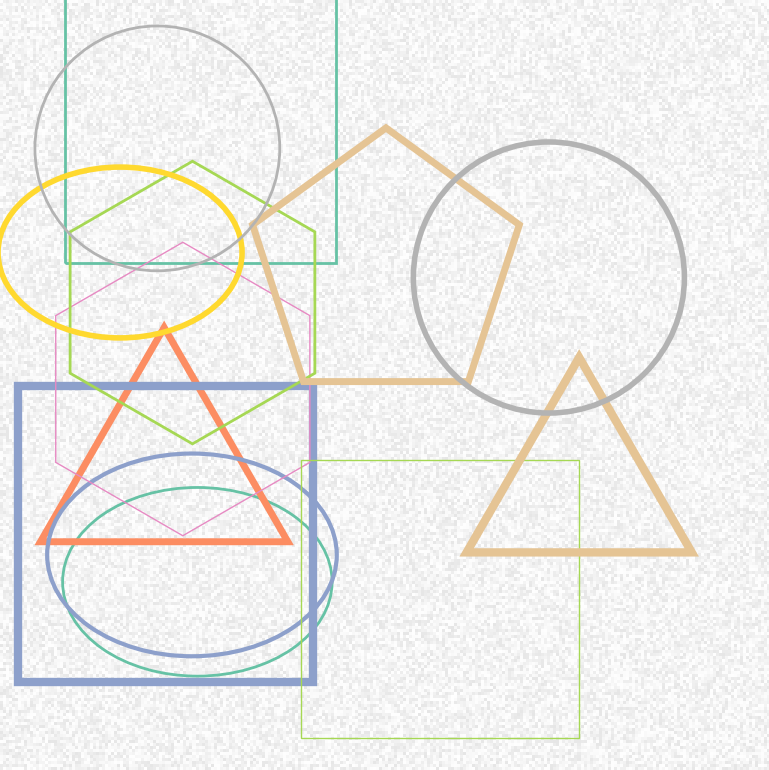[{"shape": "square", "thickness": 1, "radius": 0.88, "center": [0.261, 0.834]}, {"shape": "oval", "thickness": 1, "radius": 0.88, "center": [0.256, 0.244]}, {"shape": "triangle", "thickness": 2.5, "radius": 0.93, "center": [0.213, 0.389]}, {"shape": "oval", "thickness": 1.5, "radius": 0.94, "center": [0.249, 0.279]}, {"shape": "square", "thickness": 3, "radius": 0.96, "center": [0.215, 0.306]}, {"shape": "hexagon", "thickness": 0.5, "radius": 0.95, "center": [0.237, 0.495]}, {"shape": "hexagon", "thickness": 1, "radius": 0.92, "center": [0.25, 0.607]}, {"shape": "square", "thickness": 0.5, "radius": 0.9, "center": [0.571, 0.222]}, {"shape": "oval", "thickness": 2, "radius": 0.79, "center": [0.156, 0.672]}, {"shape": "triangle", "thickness": 3, "radius": 0.84, "center": [0.752, 0.367]}, {"shape": "pentagon", "thickness": 2.5, "radius": 0.91, "center": [0.501, 0.652]}, {"shape": "circle", "thickness": 1, "radius": 0.79, "center": [0.204, 0.807]}, {"shape": "circle", "thickness": 2, "radius": 0.88, "center": [0.713, 0.64]}]